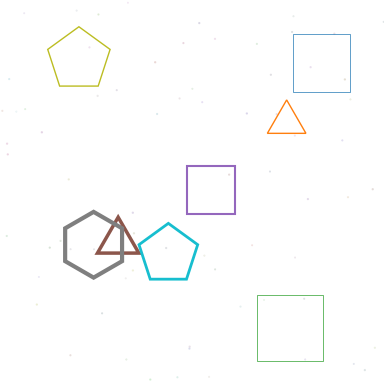[{"shape": "square", "thickness": 0.5, "radius": 0.37, "center": [0.835, 0.836]}, {"shape": "triangle", "thickness": 1, "radius": 0.29, "center": [0.745, 0.683]}, {"shape": "square", "thickness": 0.5, "radius": 0.43, "center": [0.754, 0.148]}, {"shape": "square", "thickness": 1.5, "radius": 0.31, "center": [0.548, 0.507]}, {"shape": "triangle", "thickness": 2.5, "radius": 0.31, "center": [0.307, 0.374]}, {"shape": "hexagon", "thickness": 3, "radius": 0.43, "center": [0.243, 0.364]}, {"shape": "pentagon", "thickness": 1, "radius": 0.43, "center": [0.205, 0.845]}, {"shape": "pentagon", "thickness": 2, "radius": 0.4, "center": [0.437, 0.34]}]